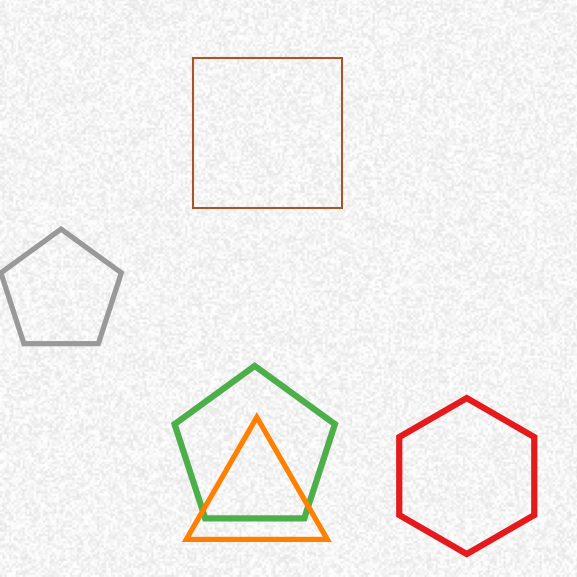[{"shape": "hexagon", "thickness": 3, "radius": 0.68, "center": [0.808, 0.175]}, {"shape": "pentagon", "thickness": 3, "radius": 0.73, "center": [0.441, 0.22]}, {"shape": "triangle", "thickness": 2.5, "radius": 0.71, "center": [0.445, 0.136]}, {"shape": "square", "thickness": 1, "radius": 0.65, "center": [0.464, 0.769]}, {"shape": "pentagon", "thickness": 2.5, "radius": 0.55, "center": [0.106, 0.493]}]